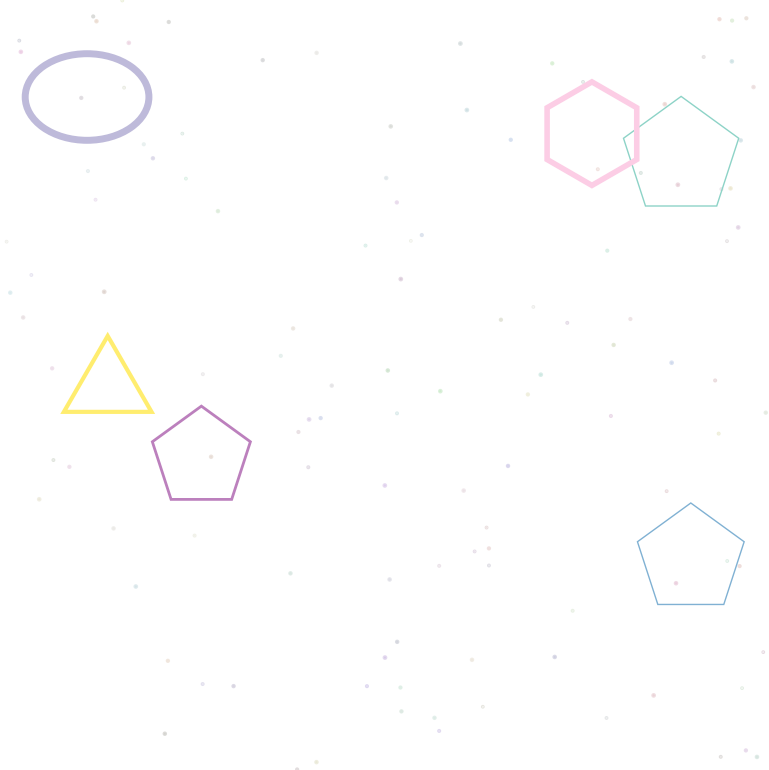[{"shape": "pentagon", "thickness": 0.5, "radius": 0.39, "center": [0.885, 0.796]}, {"shape": "oval", "thickness": 2.5, "radius": 0.4, "center": [0.113, 0.874]}, {"shape": "pentagon", "thickness": 0.5, "radius": 0.36, "center": [0.897, 0.274]}, {"shape": "hexagon", "thickness": 2, "radius": 0.34, "center": [0.769, 0.826]}, {"shape": "pentagon", "thickness": 1, "radius": 0.33, "center": [0.262, 0.406]}, {"shape": "triangle", "thickness": 1.5, "radius": 0.33, "center": [0.14, 0.498]}]